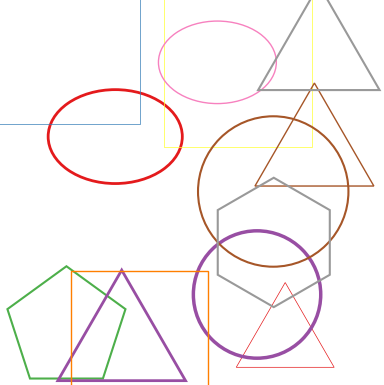[{"shape": "oval", "thickness": 2, "radius": 0.87, "center": [0.299, 0.645]}, {"shape": "triangle", "thickness": 0.5, "radius": 0.73, "center": [0.741, 0.119]}, {"shape": "square", "thickness": 0.5, "radius": 0.95, "center": [0.173, 0.868]}, {"shape": "pentagon", "thickness": 1.5, "radius": 0.81, "center": [0.173, 0.147]}, {"shape": "triangle", "thickness": 2, "radius": 0.96, "center": [0.316, 0.107]}, {"shape": "circle", "thickness": 2.5, "radius": 0.83, "center": [0.668, 0.235]}, {"shape": "square", "thickness": 1, "radius": 0.89, "center": [0.362, 0.116]}, {"shape": "square", "thickness": 0.5, "radius": 0.96, "center": [0.618, 0.812]}, {"shape": "triangle", "thickness": 1, "radius": 0.89, "center": [0.817, 0.606]}, {"shape": "circle", "thickness": 1.5, "radius": 0.98, "center": [0.71, 0.503]}, {"shape": "oval", "thickness": 1, "radius": 0.77, "center": [0.565, 0.838]}, {"shape": "triangle", "thickness": 1.5, "radius": 0.91, "center": [0.828, 0.857]}, {"shape": "hexagon", "thickness": 1.5, "radius": 0.84, "center": [0.711, 0.37]}]